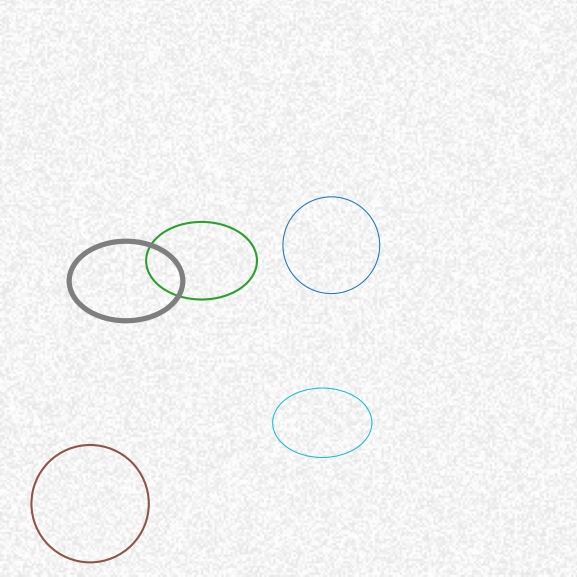[{"shape": "circle", "thickness": 0.5, "radius": 0.42, "center": [0.574, 0.575]}, {"shape": "oval", "thickness": 1, "radius": 0.48, "center": [0.349, 0.548]}, {"shape": "circle", "thickness": 1, "radius": 0.51, "center": [0.156, 0.127]}, {"shape": "oval", "thickness": 2.5, "radius": 0.49, "center": [0.218, 0.513]}, {"shape": "oval", "thickness": 0.5, "radius": 0.43, "center": [0.558, 0.267]}]